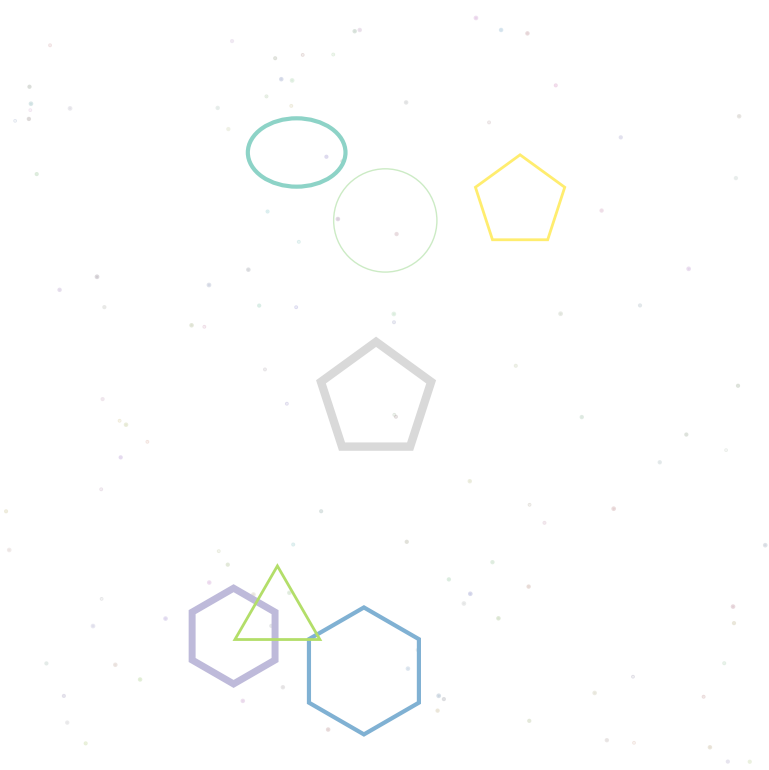[{"shape": "oval", "thickness": 1.5, "radius": 0.32, "center": [0.385, 0.802]}, {"shape": "hexagon", "thickness": 2.5, "radius": 0.31, "center": [0.303, 0.174]}, {"shape": "hexagon", "thickness": 1.5, "radius": 0.41, "center": [0.473, 0.129]}, {"shape": "triangle", "thickness": 1, "radius": 0.32, "center": [0.36, 0.201]}, {"shape": "pentagon", "thickness": 3, "radius": 0.38, "center": [0.488, 0.481]}, {"shape": "circle", "thickness": 0.5, "radius": 0.34, "center": [0.5, 0.714]}, {"shape": "pentagon", "thickness": 1, "radius": 0.3, "center": [0.675, 0.738]}]